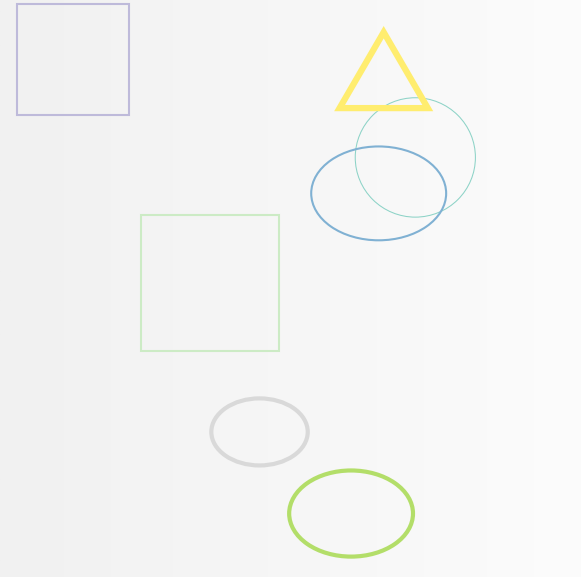[{"shape": "circle", "thickness": 0.5, "radius": 0.52, "center": [0.715, 0.727]}, {"shape": "square", "thickness": 1, "radius": 0.48, "center": [0.126, 0.896]}, {"shape": "oval", "thickness": 1, "radius": 0.58, "center": [0.651, 0.664]}, {"shape": "oval", "thickness": 2, "radius": 0.53, "center": [0.604, 0.11]}, {"shape": "oval", "thickness": 2, "radius": 0.41, "center": [0.447, 0.251]}, {"shape": "square", "thickness": 1, "radius": 0.59, "center": [0.361, 0.509]}, {"shape": "triangle", "thickness": 3, "radius": 0.44, "center": [0.66, 0.856]}]